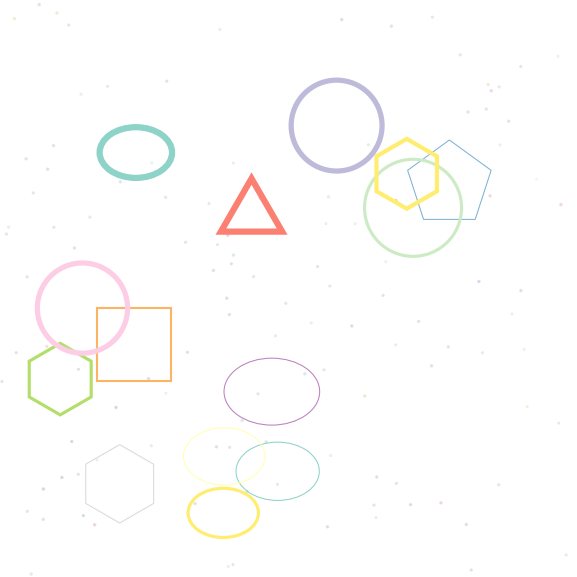[{"shape": "oval", "thickness": 3, "radius": 0.31, "center": [0.235, 0.735]}, {"shape": "oval", "thickness": 0.5, "radius": 0.36, "center": [0.481, 0.183]}, {"shape": "oval", "thickness": 0.5, "radius": 0.35, "center": [0.388, 0.209]}, {"shape": "circle", "thickness": 2.5, "radius": 0.39, "center": [0.583, 0.782]}, {"shape": "triangle", "thickness": 3, "radius": 0.31, "center": [0.436, 0.629]}, {"shape": "pentagon", "thickness": 0.5, "radius": 0.38, "center": [0.778, 0.681]}, {"shape": "square", "thickness": 1, "radius": 0.32, "center": [0.232, 0.403]}, {"shape": "hexagon", "thickness": 1.5, "radius": 0.31, "center": [0.104, 0.343]}, {"shape": "circle", "thickness": 2.5, "radius": 0.39, "center": [0.143, 0.466]}, {"shape": "hexagon", "thickness": 0.5, "radius": 0.34, "center": [0.207, 0.161]}, {"shape": "oval", "thickness": 0.5, "radius": 0.41, "center": [0.471, 0.321]}, {"shape": "circle", "thickness": 1.5, "radius": 0.42, "center": [0.715, 0.639]}, {"shape": "hexagon", "thickness": 2, "radius": 0.3, "center": [0.704, 0.698]}, {"shape": "oval", "thickness": 1.5, "radius": 0.3, "center": [0.387, 0.111]}]